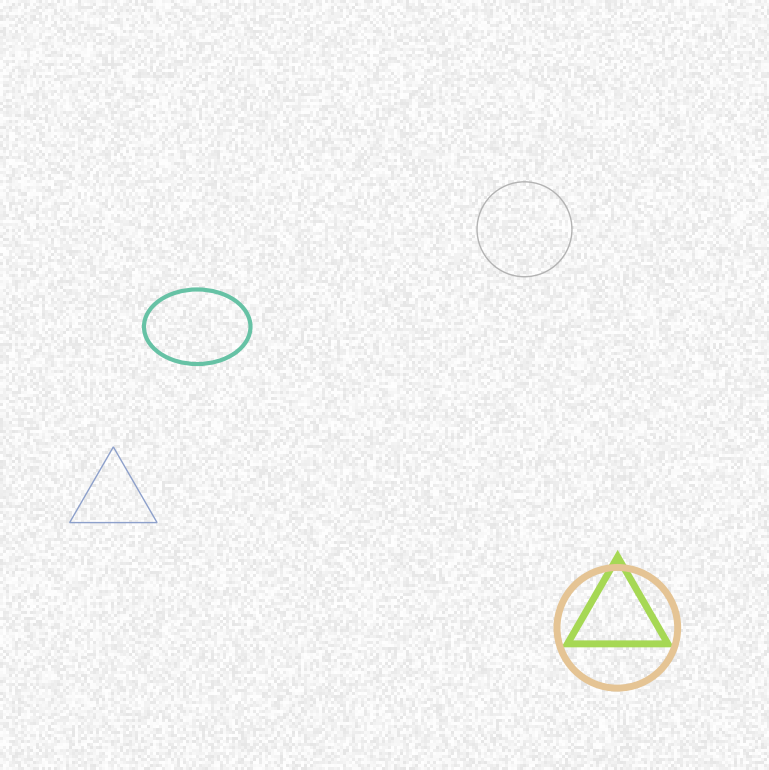[{"shape": "oval", "thickness": 1.5, "radius": 0.35, "center": [0.256, 0.576]}, {"shape": "triangle", "thickness": 0.5, "radius": 0.33, "center": [0.147, 0.354]}, {"shape": "triangle", "thickness": 2.5, "radius": 0.38, "center": [0.802, 0.202]}, {"shape": "circle", "thickness": 2.5, "radius": 0.39, "center": [0.802, 0.185]}, {"shape": "circle", "thickness": 0.5, "radius": 0.31, "center": [0.681, 0.702]}]